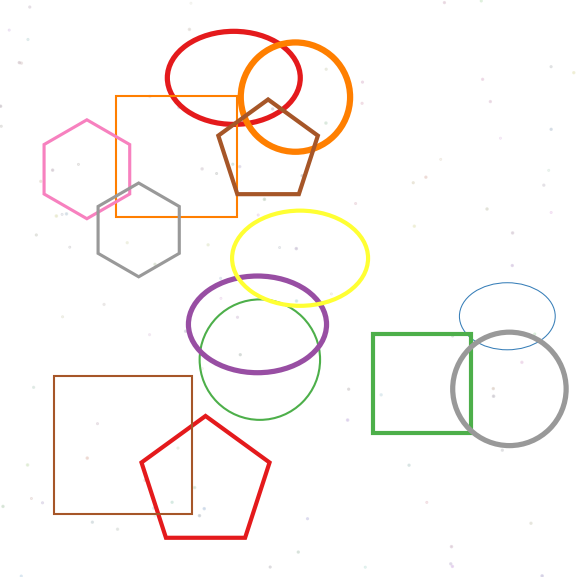[{"shape": "oval", "thickness": 2.5, "radius": 0.58, "center": [0.405, 0.864]}, {"shape": "pentagon", "thickness": 2, "radius": 0.58, "center": [0.356, 0.162]}, {"shape": "oval", "thickness": 0.5, "radius": 0.41, "center": [0.878, 0.451]}, {"shape": "circle", "thickness": 1, "radius": 0.52, "center": [0.45, 0.376]}, {"shape": "square", "thickness": 2, "radius": 0.43, "center": [0.731, 0.335]}, {"shape": "oval", "thickness": 2.5, "radius": 0.6, "center": [0.446, 0.437]}, {"shape": "square", "thickness": 1, "radius": 0.52, "center": [0.306, 0.728]}, {"shape": "circle", "thickness": 3, "radius": 0.47, "center": [0.512, 0.831]}, {"shape": "oval", "thickness": 2, "radius": 0.59, "center": [0.52, 0.552]}, {"shape": "pentagon", "thickness": 2, "radius": 0.45, "center": [0.464, 0.736]}, {"shape": "square", "thickness": 1, "radius": 0.6, "center": [0.213, 0.229]}, {"shape": "hexagon", "thickness": 1.5, "radius": 0.43, "center": [0.15, 0.706]}, {"shape": "circle", "thickness": 2.5, "radius": 0.49, "center": [0.882, 0.326]}, {"shape": "hexagon", "thickness": 1.5, "radius": 0.41, "center": [0.24, 0.601]}]